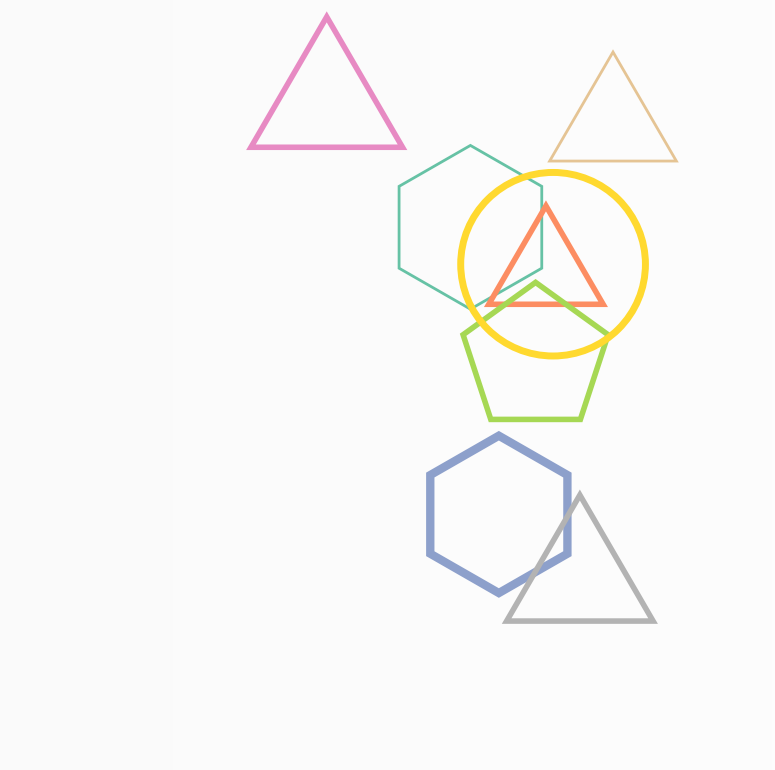[{"shape": "hexagon", "thickness": 1, "radius": 0.53, "center": [0.607, 0.705]}, {"shape": "triangle", "thickness": 2, "radius": 0.43, "center": [0.704, 0.647]}, {"shape": "hexagon", "thickness": 3, "radius": 0.51, "center": [0.644, 0.332]}, {"shape": "triangle", "thickness": 2, "radius": 0.56, "center": [0.422, 0.865]}, {"shape": "pentagon", "thickness": 2, "radius": 0.49, "center": [0.691, 0.535]}, {"shape": "circle", "thickness": 2.5, "radius": 0.6, "center": [0.714, 0.657]}, {"shape": "triangle", "thickness": 1, "radius": 0.47, "center": [0.791, 0.838]}, {"shape": "triangle", "thickness": 2, "radius": 0.55, "center": [0.748, 0.248]}]